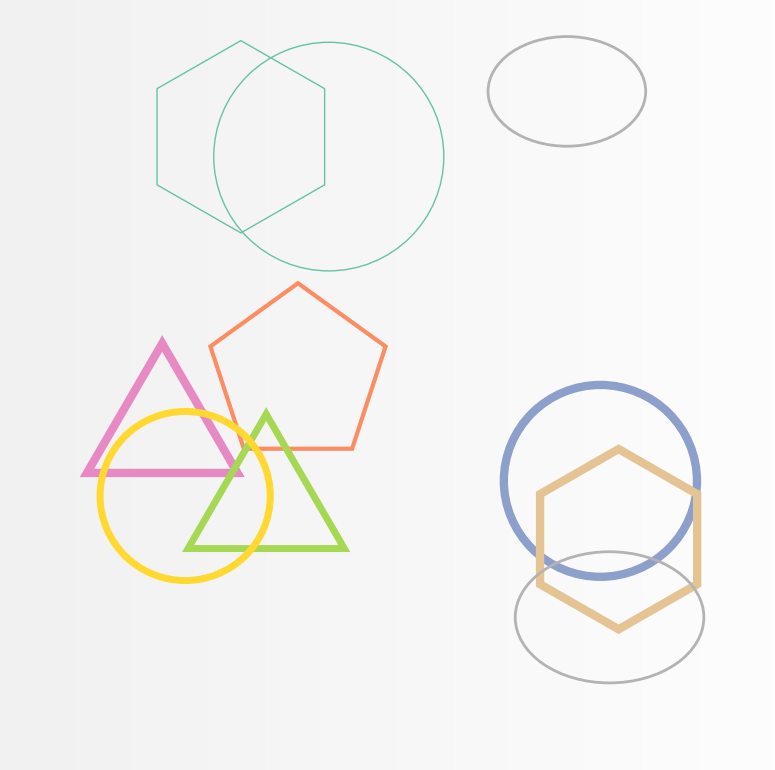[{"shape": "circle", "thickness": 0.5, "radius": 0.74, "center": [0.424, 0.797]}, {"shape": "hexagon", "thickness": 0.5, "radius": 0.62, "center": [0.311, 0.822]}, {"shape": "pentagon", "thickness": 1.5, "radius": 0.59, "center": [0.384, 0.513]}, {"shape": "circle", "thickness": 3, "radius": 0.62, "center": [0.775, 0.375]}, {"shape": "triangle", "thickness": 3, "radius": 0.56, "center": [0.209, 0.442]}, {"shape": "triangle", "thickness": 2.5, "radius": 0.58, "center": [0.343, 0.346]}, {"shape": "circle", "thickness": 2.5, "radius": 0.55, "center": [0.239, 0.356]}, {"shape": "hexagon", "thickness": 3, "radius": 0.59, "center": [0.798, 0.3]}, {"shape": "oval", "thickness": 1, "radius": 0.51, "center": [0.731, 0.881]}, {"shape": "oval", "thickness": 1, "radius": 0.61, "center": [0.787, 0.198]}]